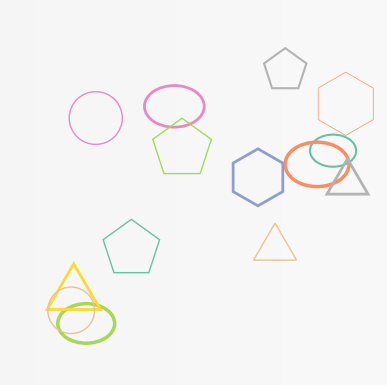[{"shape": "pentagon", "thickness": 1, "radius": 0.38, "center": [0.339, 0.354]}, {"shape": "oval", "thickness": 1.5, "radius": 0.3, "center": [0.86, 0.609]}, {"shape": "hexagon", "thickness": 0.5, "radius": 0.41, "center": [0.892, 0.73]}, {"shape": "oval", "thickness": 2.5, "radius": 0.41, "center": [0.818, 0.573]}, {"shape": "hexagon", "thickness": 2, "radius": 0.37, "center": [0.666, 0.539]}, {"shape": "oval", "thickness": 2, "radius": 0.39, "center": [0.45, 0.724]}, {"shape": "circle", "thickness": 1, "radius": 0.34, "center": [0.247, 0.693]}, {"shape": "oval", "thickness": 2.5, "radius": 0.37, "center": [0.222, 0.16]}, {"shape": "pentagon", "thickness": 1, "radius": 0.4, "center": [0.47, 0.613]}, {"shape": "triangle", "thickness": 2, "radius": 0.4, "center": [0.19, 0.236]}, {"shape": "circle", "thickness": 1, "radius": 0.3, "center": [0.184, 0.194]}, {"shape": "triangle", "thickness": 1, "radius": 0.32, "center": [0.71, 0.356]}, {"shape": "pentagon", "thickness": 1.5, "radius": 0.29, "center": [0.736, 0.817]}, {"shape": "triangle", "thickness": 2, "radius": 0.31, "center": [0.897, 0.526]}]